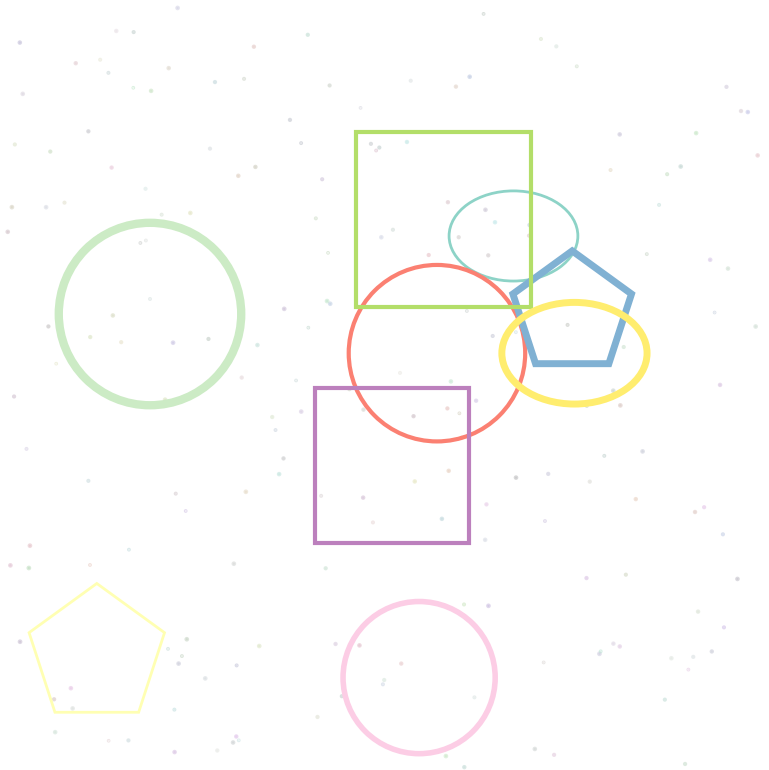[{"shape": "oval", "thickness": 1, "radius": 0.42, "center": [0.667, 0.694]}, {"shape": "pentagon", "thickness": 1, "radius": 0.46, "center": [0.126, 0.15]}, {"shape": "circle", "thickness": 1.5, "radius": 0.57, "center": [0.567, 0.541]}, {"shape": "pentagon", "thickness": 2.5, "radius": 0.4, "center": [0.743, 0.593]}, {"shape": "square", "thickness": 1.5, "radius": 0.57, "center": [0.576, 0.715]}, {"shape": "circle", "thickness": 2, "radius": 0.49, "center": [0.544, 0.12]}, {"shape": "square", "thickness": 1.5, "radius": 0.5, "center": [0.509, 0.395]}, {"shape": "circle", "thickness": 3, "radius": 0.59, "center": [0.195, 0.592]}, {"shape": "oval", "thickness": 2.5, "radius": 0.47, "center": [0.746, 0.541]}]